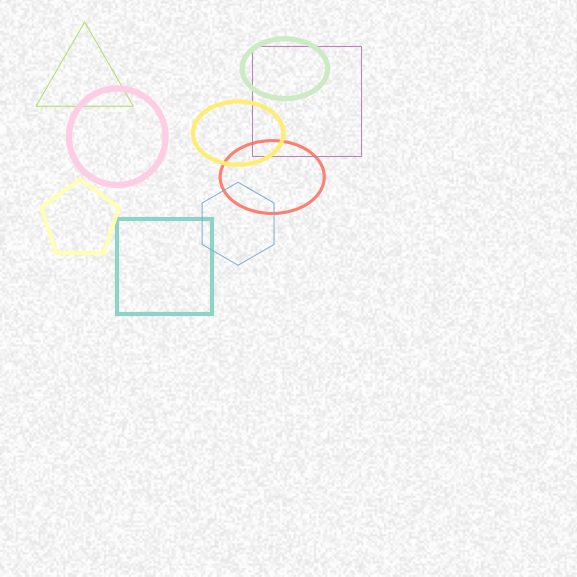[{"shape": "square", "thickness": 2, "radius": 0.41, "center": [0.285, 0.538]}, {"shape": "pentagon", "thickness": 2, "radius": 0.35, "center": [0.139, 0.618]}, {"shape": "oval", "thickness": 1.5, "radius": 0.45, "center": [0.471, 0.693]}, {"shape": "hexagon", "thickness": 0.5, "radius": 0.36, "center": [0.412, 0.612]}, {"shape": "triangle", "thickness": 0.5, "radius": 0.49, "center": [0.147, 0.864]}, {"shape": "circle", "thickness": 3, "radius": 0.42, "center": [0.203, 0.762]}, {"shape": "square", "thickness": 0.5, "radius": 0.47, "center": [0.531, 0.824]}, {"shape": "oval", "thickness": 2.5, "radius": 0.37, "center": [0.493, 0.88]}, {"shape": "oval", "thickness": 2, "radius": 0.39, "center": [0.412, 0.769]}]